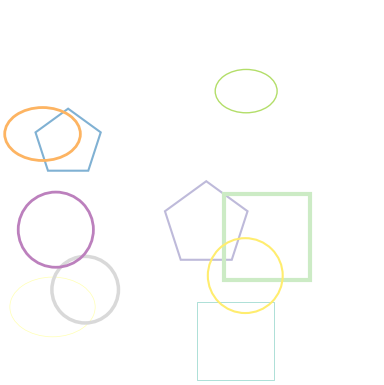[{"shape": "square", "thickness": 0.5, "radius": 0.5, "center": [0.611, 0.114]}, {"shape": "oval", "thickness": 0.5, "radius": 0.55, "center": [0.136, 0.203]}, {"shape": "pentagon", "thickness": 1.5, "radius": 0.56, "center": [0.536, 0.416]}, {"shape": "pentagon", "thickness": 1.5, "radius": 0.45, "center": [0.177, 0.629]}, {"shape": "oval", "thickness": 2, "radius": 0.49, "center": [0.11, 0.652]}, {"shape": "oval", "thickness": 1, "radius": 0.4, "center": [0.639, 0.763]}, {"shape": "circle", "thickness": 2.5, "radius": 0.43, "center": [0.221, 0.248]}, {"shape": "circle", "thickness": 2, "radius": 0.49, "center": [0.145, 0.403]}, {"shape": "square", "thickness": 3, "radius": 0.56, "center": [0.693, 0.384]}, {"shape": "circle", "thickness": 1.5, "radius": 0.49, "center": [0.637, 0.284]}]